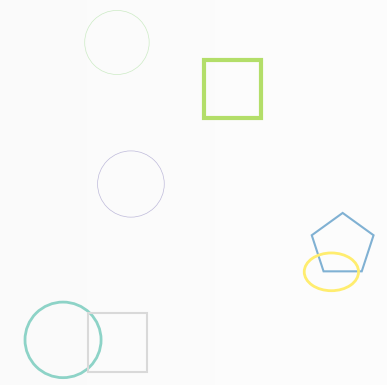[{"shape": "circle", "thickness": 2, "radius": 0.49, "center": [0.163, 0.117]}, {"shape": "circle", "thickness": 0.5, "radius": 0.43, "center": [0.338, 0.522]}, {"shape": "pentagon", "thickness": 1.5, "radius": 0.42, "center": [0.884, 0.363]}, {"shape": "square", "thickness": 3, "radius": 0.37, "center": [0.601, 0.769]}, {"shape": "square", "thickness": 1.5, "radius": 0.38, "center": [0.304, 0.111]}, {"shape": "circle", "thickness": 0.5, "radius": 0.42, "center": [0.302, 0.89]}, {"shape": "oval", "thickness": 2, "radius": 0.35, "center": [0.855, 0.294]}]